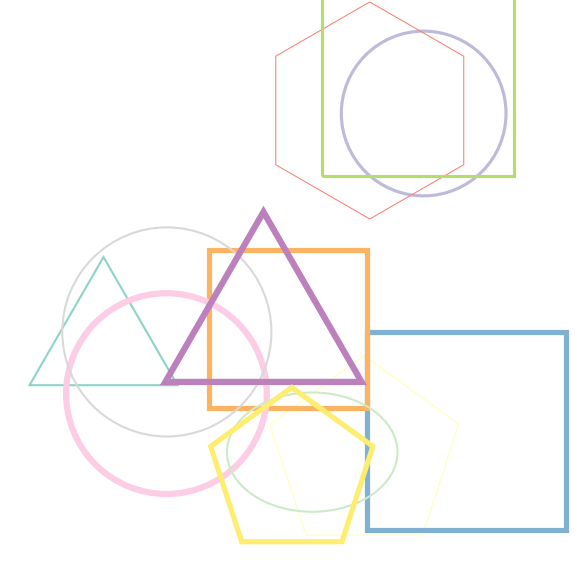[{"shape": "triangle", "thickness": 1, "radius": 0.74, "center": [0.179, 0.406]}, {"shape": "pentagon", "thickness": 0.5, "radius": 0.86, "center": [0.631, 0.211]}, {"shape": "circle", "thickness": 1.5, "radius": 0.71, "center": [0.734, 0.803]}, {"shape": "hexagon", "thickness": 0.5, "radius": 0.94, "center": [0.64, 0.808]}, {"shape": "square", "thickness": 2.5, "radius": 0.86, "center": [0.808, 0.253]}, {"shape": "square", "thickness": 2.5, "radius": 0.68, "center": [0.499, 0.43]}, {"shape": "square", "thickness": 1.5, "radius": 0.83, "center": [0.723, 0.86]}, {"shape": "circle", "thickness": 3, "radius": 0.87, "center": [0.288, 0.318]}, {"shape": "circle", "thickness": 1, "radius": 0.91, "center": [0.289, 0.424]}, {"shape": "triangle", "thickness": 3, "radius": 0.98, "center": [0.456, 0.436]}, {"shape": "oval", "thickness": 1, "radius": 0.74, "center": [0.541, 0.216]}, {"shape": "pentagon", "thickness": 2.5, "radius": 0.74, "center": [0.505, 0.181]}]